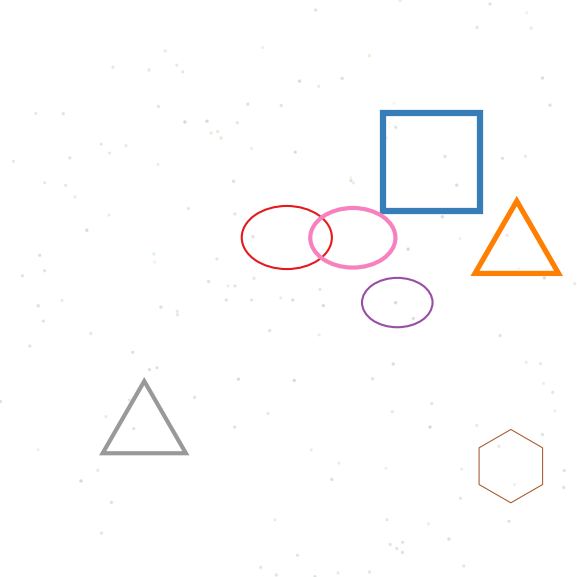[{"shape": "oval", "thickness": 1, "radius": 0.39, "center": [0.497, 0.588]}, {"shape": "square", "thickness": 3, "radius": 0.42, "center": [0.747, 0.719]}, {"shape": "oval", "thickness": 1, "radius": 0.31, "center": [0.688, 0.475]}, {"shape": "triangle", "thickness": 2.5, "radius": 0.42, "center": [0.895, 0.567]}, {"shape": "hexagon", "thickness": 0.5, "radius": 0.32, "center": [0.885, 0.192]}, {"shape": "oval", "thickness": 2, "radius": 0.37, "center": [0.611, 0.587]}, {"shape": "triangle", "thickness": 2, "radius": 0.42, "center": [0.25, 0.256]}]